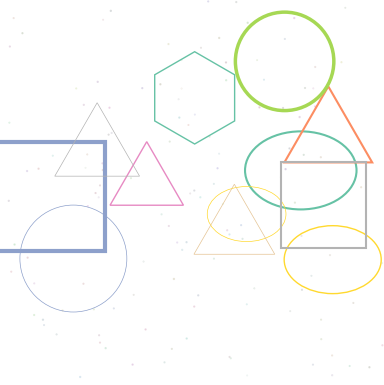[{"shape": "oval", "thickness": 1.5, "radius": 0.72, "center": [0.781, 0.557]}, {"shape": "hexagon", "thickness": 1, "radius": 0.6, "center": [0.506, 0.746]}, {"shape": "triangle", "thickness": 1.5, "radius": 0.66, "center": [0.853, 0.644]}, {"shape": "circle", "thickness": 0.5, "radius": 0.69, "center": [0.191, 0.328]}, {"shape": "square", "thickness": 3, "radius": 0.71, "center": [0.131, 0.489]}, {"shape": "triangle", "thickness": 1, "radius": 0.55, "center": [0.381, 0.522]}, {"shape": "circle", "thickness": 2.5, "radius": 0.64, "center": [0.739, 0.841]}, {"shape": "oval", "thickness": 1, "radius": 0.63, "center": [0.864, 0.326]}, {"shape": "oval", "thickness": 0.5, "radius": 0.51, "center": [0.641, 0.444]}, {"shape": "triangle", "thickness": 0.5, "radius": 0.61, "center": [0.609, 0.4]}, {"shape": "triangle", "thickness": 0.5, "radius": 0.64, "center": [0.252, 0.606]}, {"shape": "square", "thickness": 1.5, "radius": 0.56, "center": [0.84, 0.467]}]